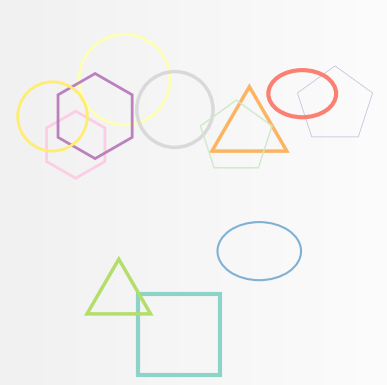[{"shape": "square", "thickness": 3, "radius": 0.53, "center": [0.462, 0.132]}, {"shape": "circle", "thickness": 2, "radius": 0.59, "center": [0.321, 0.793]}, {"shape": "pentagon", "thickness": 0.5, "radius": 0.51, "center": [0.865, 0.727]}, {"shape": "oval", "thickness": 3, "radius": 0.44, "center": [0.78, 0.757]}, {"shape": "oval", "thickness": 1.5, "radius": 0.54, "center": [0.669, 0.348]}, {"shape": "triangle", "thickness": 2.5, "radius": 0.56, "center": [0.644, 0.663]}, {"shape": "triangle", "thickness": 2.5, "radius": 0.47, "center": [0.307, 0.232]}, {"shape": "hexagon", "thickness": 2, "radius": 0.44, "center": [0.195, 0.624]}, {"shape": "circle", "thickness": 2.5, "radius": 0.49, "center": [0.451, 0.716]}, {"shape": "hexagon", "thickness": 2, "radius": 0.55, "center": [0.245, 0.699]}, {"shape": "pentagon", "thickness": 1, "radius": 0.49, "center": [0.61, 0.643]}, {"shape": "circle", "thickness": 2, "radius": 0.45, "center": [0.135, 0.697]}]